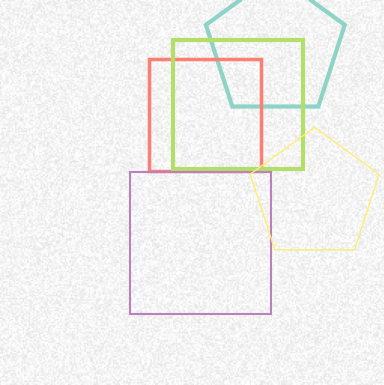[{"shape": "pentagon", "thickness": 3, "radius": 0.95, "center": [0.715, 0.877]}, {"shape": "square", "thickness": 2.5, "radius": 0.73, "center": [0.532, 0.701]}, {"shape": "square", "thickness": 3, "radius": 0.84, "center": [0.618, 0.729]}, {"shape": "square", "thickness": 1.5, "radius": 0.92, "center": [0.521, 0.369]}, {"shape": "pentagon", "thickness": 1, "radius": 0.88, "center": [0.817, 0.493]}]